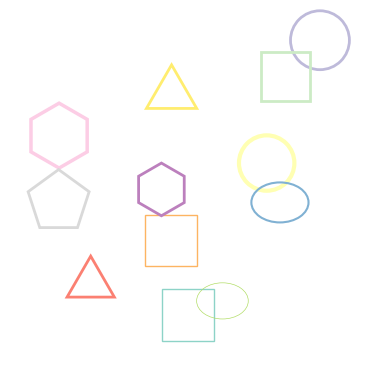[{"shape": "square", "thickness": 1, "radius": 0.34, "center": [0.489, 0.182]}, {"shape": "circle", "thickness": 3, "radius": 0.36, "center": [0.693, 0.577]}, {"shape": "circle", "thickness": 2, "radius": 0.38, "center": [0.831, 0.896]}, {"shape": "triangle", "thickness": 2, "radius": 0.35, "center": [0.236, 0.264]}, {"shape": "oval", "thickness": 1.5, "radius": 0.37, "center": [0.727, 0.474]}, {"shape": "square", "thickness": 1, "radius": 0.33, "center": [0.444, 0.375]}, {"shape": "oval", "thickness": 0.5, "radius": 0.34, "center": [0.578, 0.218]}, {"shape": "hexagon", "thickness": 2.5, "radius": 0.42, "center": [0.153, 0.648]}, {"shape": "pentagon", "thickness": 2, "radius": 0.42, "center": [0.152, 0.476]}, {"shape": "hexagon", "thickness": 2, "radius": 0.34, "center": [0.419, 0.508]}, {"shape": "square", "thickness": 2, "radius": 0.32, "center": [0.741, 0.8]}, {"shape": "triangle", "thickness": 2, "radius": 0.38, "center": [0.446, 0.756]}]